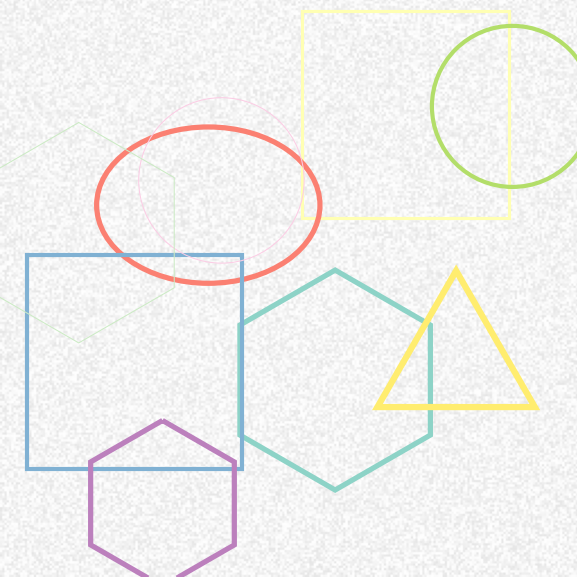[{"shape": "hexagon", "thickness": 2.5, "radius": 0.95, "center": [0.58, 0.341]}, {"shape": "square", "thickness": 1.5, "radius": 0.9, "center": [0.702, 0.8]}, {"shape": "oval", "thickness": 2.5, "radius": 0.97, "center": [0.361, 0.644]}, {"shape": "square", "thickness": 2, "radius": 0.93, "center": [0.233, 0.372]}, {"shape": "circle", "thickness": 2, "radius": 0.7, "center": [0.887, 0.815]}, {"shape": "circle", "thickness": 0.5, "radius": 0.72, "center": [0.383, 0.687]}, {"shape": "hexagon", "thickness": 2.5, "radius": 0.72, "center": [0.281, 0.127]}, {"shape": "hexagon", "thickness": 0.5, "radius": 0.95, "center": [0.136, 0.596]}, {"shape": "triangle", "thickness": 3, "radius": 0.79, "center": [0.79, 0.373]}]